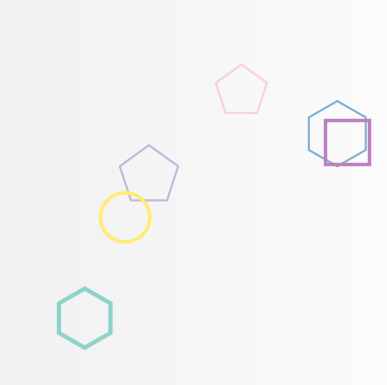[{"shape": "hexagon", "thickness": 3, "radius": 0.38, "center": [0.219, 0.174]}, {"shape": "pentagon", "thickness": 1.5, "radius": 0.4, "center": [0.384, 0.544]}, {"shape": "hexagon", "thickness": 1.5, "radius": 0.42, "center": [0.87, 0.653]}, {"shape": "pentagon", "thickness": 1.5, "radius": 0.35, "center": [0.623, 0.763]}, {"shape": "square", "thickness": 2.5, "radius": 0.29, "center": [0.896, 0.632]}, {"shape": "circle", "thickness": 2.5, "radius": 0.32, "center": [0.323, 0.435]}]